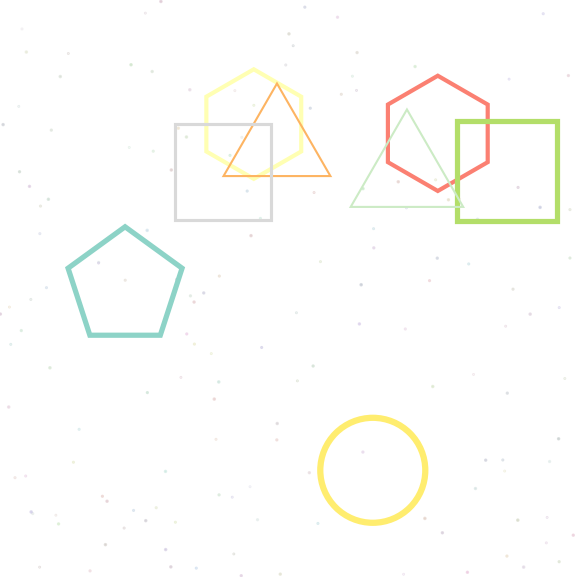[{"shape": "pentagon", "thickness": 2.5, "radius": 0.52, "center": [0.217, 0.503]}, {"shape": "hexagon", "thickness": 2, "radius": 0.47, "center": [0.439, 0.784]}, {"shape": "hexagon", "thickness": 2, "radius": 0.5, "center": [0.758, 0.768]}, {"shape": "triangle", "thickness": 1, "radius": 0.53, "center": [0.48, 0.748]}, {"shape": "square", "thickness": 2.5, "radius": 0.43, "center": [0.878, 0.703]}, {"shape": "square", "thickness": 1.5, "radius": 0.42, "center": [0.386, 0.701]}, {"shape": "triangle", "thickness": 1, "radius": 0.56, "center": [0.705, 0.697]}, {"shape": "circle", "thickness": 3, "radius": 0.45, "center": [0.646, 0.185]}]